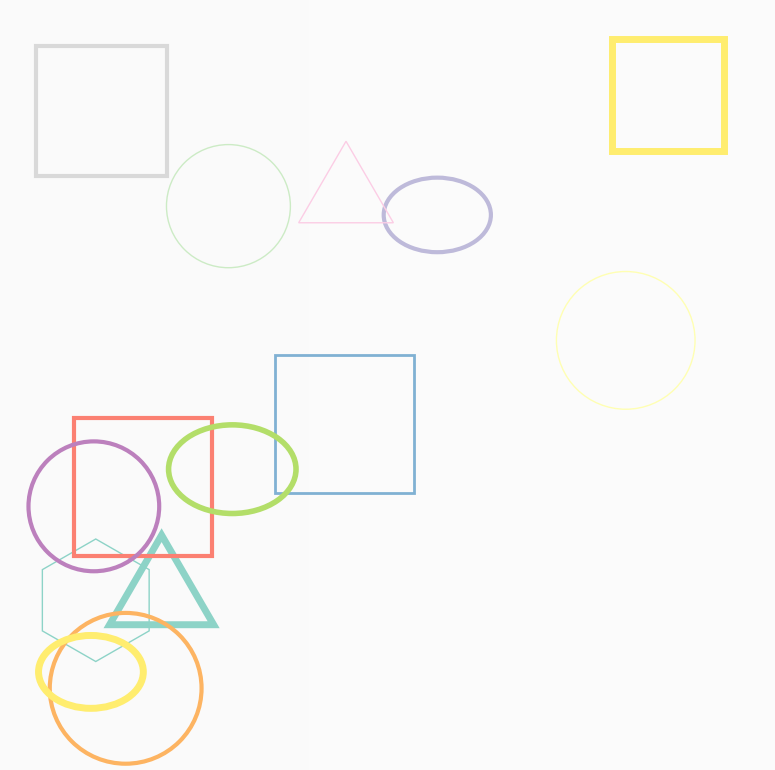[{"shape": "triangle", "thickness": 2.5, "radius": 0.39, "center": [0.209, 0.227]}, {"shape": "hexagon", "thickness": 0.5, "radius": 0.4, "center": [0.124, 0.22]}, {"shape": "circle", "thickness": 0.5, "radius": 0.45, "center": [0.807, 0.558]}, {"shape": "oval", "thickness": 1.5, "radius": 0.35, "center": [0.564, 0.721]}, {"shape": "square", "thickness": 1.5, "radius": 0.45, "center": [0.185, 0.368]}, {"shape": "square", "thickness": 1, "radius": 0.45, "center": [0.444, 0.449]}, {"shape": "circle", "thickness": 1.5, "radius": 0.49, "center": [0.162, 0.106]}, {"shape": "oval", "thickness": 2, "radius": 0.41, "center": [0.3, 0.391]}, {"shape": "triangle", "thickness": 0.5, "radius": 0.35, "center": [0.446, 0.746]}, {"shape": "square", "thickness": 1.5, "radius": 0.42, "center": [0.131, 0.856]}, {"shape": "circle", "thickness": 1.5, "radius": 0.42, "center": [0.121, 0.342]}, {"shape": "circle", "thickness": 0.5, "radius": 0.4, "center": [0.295, 0.732]}, {"shape": "oval", "thickness": 2.5, "radius": 0.34, "center": [0.117, 0.127]}, {"shape": "square", "thickness": 2.5, "radius": 0.36, "center": [0.862, 0.877]}]